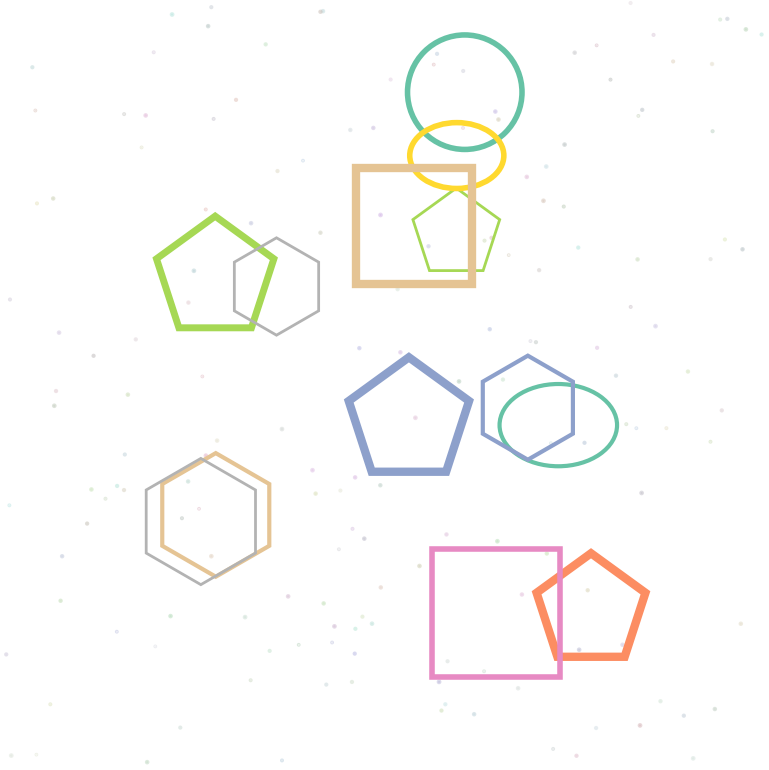[{"shape": "oval", "thickness": 1.5, "radius": 0.38, "center": [0.725, 0.448]}, {"shape": "circle", "thickness": 2, "radius": 0.37, "center": [0.604, 0.88]}, {"shape": "pentagon", "thickness": 3, "radius": 0.37, "center": [0.768, 0.207]}, {"shape": "hexagon", "thickness": 1.5, "radius": 0.34, "center": [0.686, 0.471]}, {"shape": "pentagon", "thickness": 3, "radius": 0.41, "center": [0.531, 0.454]}, {"shape": "square", "thickness": 2, "radius": 0.42, "center": [0.644, 0.204]}, {"shape": "pentagon", "thickness": 2.5, "radius": 0.4, "center": [0.279, 0.639]}, {"shape": "pentagon", "thickness": 1, "radius": 0.3, "center": [0.593, 0.697]}, {"shape": "oval", "thickness": 2, "radius": 0.31, "center": [0.593, 0.798]}, {"shape": "hexagon", "thickness": 1.5, "radius": 0.4, "center": [0.28, 0.331]}, {"shape": "square", "thickness": 3, "radius": 0.38, "center": [0.538, 0.706]}, {"shape": "hexagon", "thickness": 1, "radius": 0.32, "center": [0.359, 0.628]}, {"shape": "hexagon", "thickness": 1, "radius": 0.41, "center": [0.261, 0.323]}]